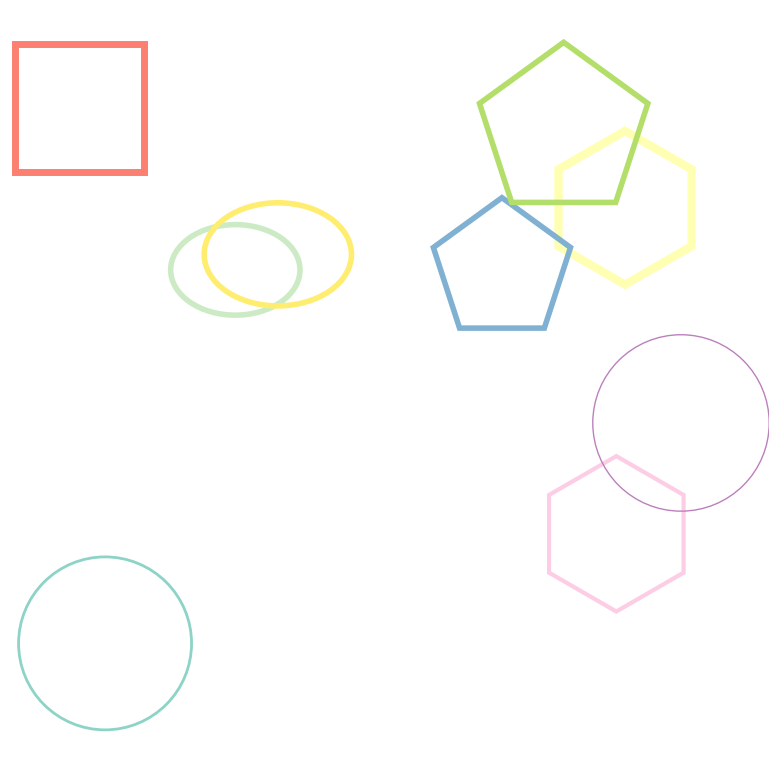[{"shape": "circle", "thickness": 1, "radius": 0.56, "center": [0.136, 0.164]}, {"shape": "hexagon", "thickness": 3, "radius": 0.5, "center": [0.812, 0.73]}, {"shape": "square", "thickness": 2.5, "radius": 0.42, "center": [0.103, 0.86]}, {"shape": "pentagon", "thickness": 2, "radius": 0.47, "center": [0.652, 0.65]}, {"shape": "pentagon", "thickness": 2, "radius": 0.57, "center": [0.732, 0.83]}, {"shape": "hexagon", "thickness": 1.5, "radius": 0.5, "center": [0.8, 0.307]}, {"shape": "circle", "thickness": 0.5, "radius": 0.57, "center": [0.884, 0.451]}, {"shape": "oval", "thickness": 2, "radius": 0.42, "center": [0.306, 0.649]}, {"shape": "oval", "thickness": 2, "radius": 0.48, "center": [0.361, 0.67]}]